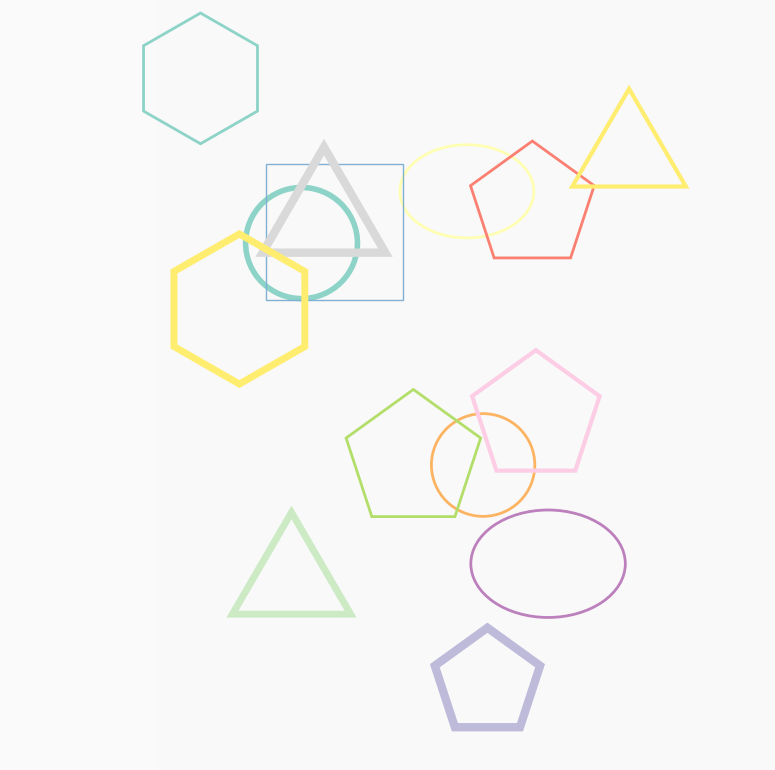[{"shape": "circle", "thickness": 2, "radius": 0.36, "center": [0.389, 0.684]}, {"shape": "hexagon", "thickness": 1, "radius": 0.42, "center": [0.259, 0.898]}, {"shape": "oval", "thickness": 1, "radius": 0.43, "center": [0.602, 0.752]}, {"shape": "pentagon", "thickness": 3, "radius": 0.36, "center": [0.629, 0.113]}, {"shape": "pentagon", "thickness": 1, "radius": 0.42, "center": [0.687, 0.733]}, {"shape": "square", "thickness": 0.5, "radius": 0.44, "center": [0.432, 0.699]}, {"shape": "circle", "thickness": 1, "radius": 0.33, "center": [0.623, 0.396]}, {"shape": "pentagon", "thickness": 1, "radius": 0.46, "center": [0.533, 0.403]}, {"shape": "pentagon", "thickness": 1.5, "radius": 0.43, "center": [0.691, 0.459]}, {"shape": "triangle", "thickness": 3, "radius": 0.46, "center": [0.418, 0.718]}, {"shape": "oval", "thickness": 1, "radius": 0.5, "center": [0.707, 0.268]}, {"shape": "triangle", "thickness": 2.5, "radius": 0.44, "center": [0.376, 0.246]}, {"shape": "hexagon", "thickness": 2.5, "radius": 0.49, "center": [0.309, 0.599]}, {"shape": "triangle", "thickness": 1.5, "radius": 0.42, "center": [0.812, 0.8]}]